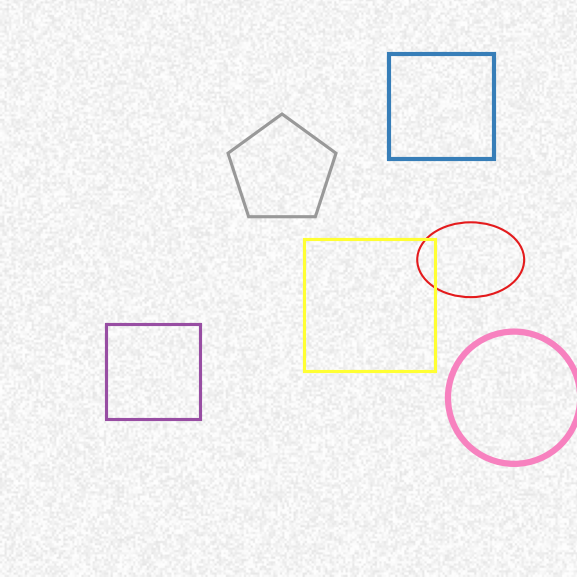[{"shape": "oval", "thickness": 1, "radius": 0.46, "center": [0.815, 0.549]}, {"shape": "square", "thickness": 2, "radius": 0.46, "center": [0.765, 0.815]}, {"shape": "square", "thickness": 1.5, "radius": 0.41, "center": [0.265, 0.356]}, {"shape": "square", "thickness": 1.5, "radius": 0.57, "center": [0.64, 0.471]}, {"shape": "circle", "thickness": 3, "radius": 0.57, "center": [0.89, 0.31]}, {"shape": "pentagon", "thickness": 1.5, "radius": 0.49, "center": [0.488, 0.703]}]